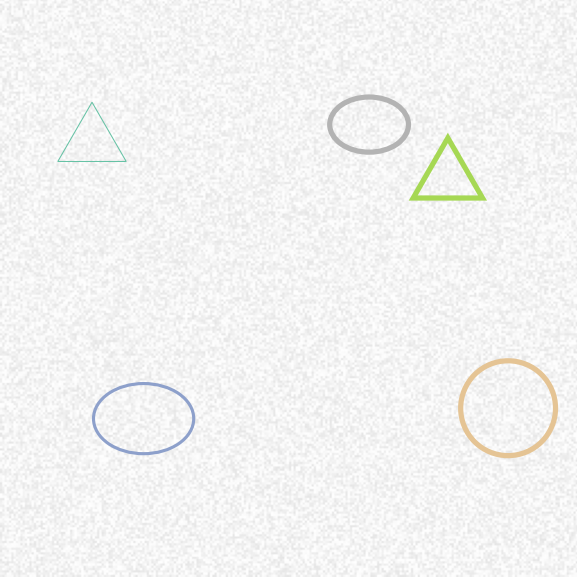[{"shape": "triangle", "thickness": 0.5, "radius": 0.34, "center": [0.159, 0.754]}, {"shape": "oval", "thickness": 1.5, "radius": 0.43, "center": [0.249, 0.274]}, {"shape": "triangle", "thickness": 2.5, "radius": 0.35, "center": [0.776, 0.691]}, {"shape": "circle", "thickness": 2.5, "radius": 0.41, "center": [0.88, 0.292]}, {"shape": "oval", "thickness": 2.5, "radius": 0.34, "center": [0.639, 0.783]}]